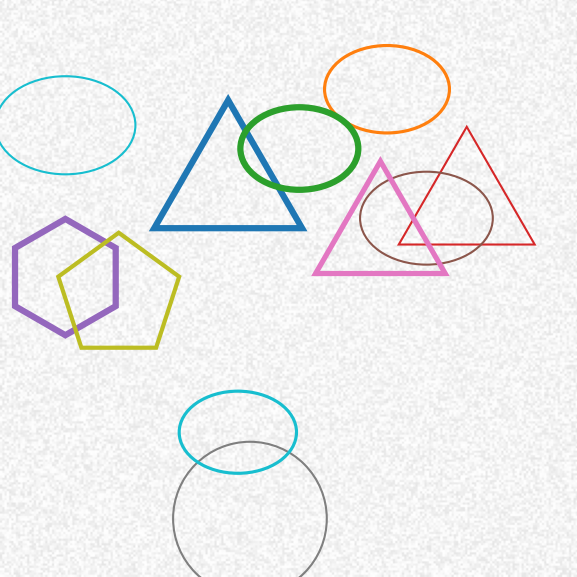[{"shape": "triangle", "thickness": 3, "radius": 0.74, "center": [0.395, 0.678]}, {"shape": "oval", "thickness": 1.5, "radius": 0.54, "center": [0.67, 0.845]}, {"shape": "oval", "thickness": 3, "radius": 0.51, "center": [0.518, 0.742]}, {"shape": "triangle", "thickness": 1, "radius": 0.68, "center": [0.808, 0.644]}, {"shape": "hexagon", "thickness": 3, "radius": 0.5, "center": [0.113, 0.519]}, {"shape": "oval", "thickness": 1, "radius": 0.57, "center": [0.738, 0.621]}, {"shape": "triangle", "thickness": 2.5, "radius": 0.65, "center": [0.659, 0.59]}, {"shape": "circle", "thickness": 1, "radius": 0.67, "center": [0.433, 0.101]}, {"shape": "pentagon", "thickness": 2, "radius": 0.55, "center": [0.206, 0.486]}, {"shape": "oval", "thickness": 1.5, "radius": 0.51, "center": [0.412, 0.251]}, {"shape": "oval", "thickness": 1, "radius": 0.61, "center": [0.113, 0.782]}]